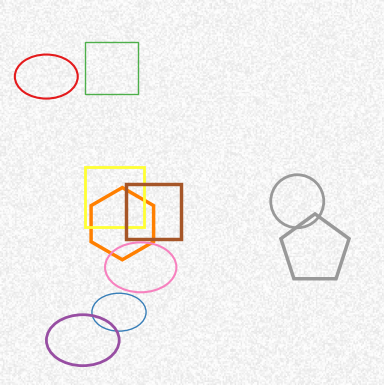[{"shape": "oval", "thickness": 1.5, "radius": 0.41, "center": [0.12, 0.801]}, {"shape": "oval", "thickness": 1, "radius": 0.35, "center": [0.309, 0.189]}, {"shape": "square", "thickness": 1, "radius": 0.34, "center": [0.29, 0.824]}, {"shape": "oval", "thickness": 2, "radius": 0.47, "center": [0.215, 0.116]}, {"shape": "hexagon", "thickness": 2.5, "radius": 0.47, "center": [0.318, 0.419]}, {"shape": "square", "thickness": 2, "radius": 0.38, "center": [0.298, 0.488]}, {"shape": "square", "thickness": 2.5, "radius": 0.36, "center": [0.399, 0.451]}, {"shape": "oval", "thickness": 1.5, "radius": 0.46, "center": [0.366, 0.306]}, {"shape": "circle", "thickness": 2, "radius": 0.34, "center": [0.772, 0.477]}, {"shape": "pentagon", "thickness": 2.5, "radius": 0.47, "center": [0.818, 0.351]}]